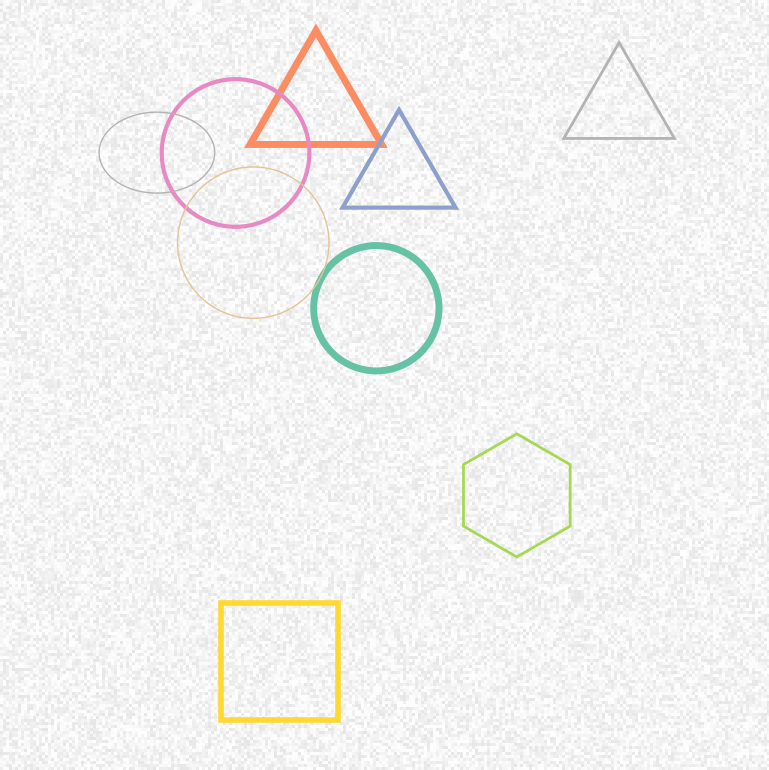[{"shape": "circle", "thickness": 2.5, "radius": 0.41, "center": [0.489, 0.6]}, {"shape": "triangle", "thickness": 2.5, "radius": 0.49, "center": [0.41, 0.862]}, {"shape": "triangle", "thickness": 1.5, "radius": 0.42, "center": [0.518, 0.773]}, {"shape": "circle", "thickness": 1.5, "radius": 0.48, "center": [0.306, 0.801]}, {"shape": "hexagon", "thickness": 1, "radius": 0.4, "center": [0.671, 0.357]}, {"shape": "square", "thickness": 2, "radius": 0.38, "center": [0.363, 0.141]}, {"shape": "circle", "thickness": 0.5, "radius": 0.49, "center": [0.329, 0.685]}, {"shape": "triangle", "thickness": 1, "radius": 0.41, "center": [0.804, 0.862]}, {"shape": "oval", "thickness": 0.5, "radius": 0.38, "center": [0.204, 0.802]}]